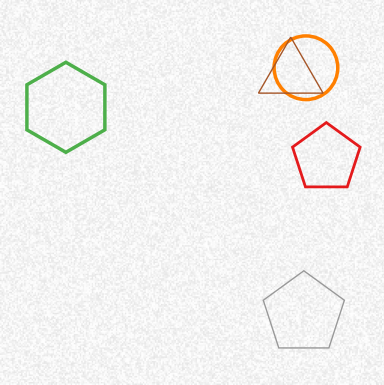[{"shape": "pentagon", "thickness": 2, "radius": 0.46, "center": [0.848, 0.589]}, {"shape": "hexagon", "thickness": 2.5, "radius": 0.58, "center": [0.171, 0.721]}, {"shape": "circle", "thickness": 2.5, "radius": 0.41, "center": [0.795, 0.824]}, {"shape": "triangle", "thickness": 1, "radius": 0.48, "center": [0.755, 0.807]}, {"shape": "pentagon", "thickness": 1, "radius": 0.55, "center": [0.789, 0.186]}]